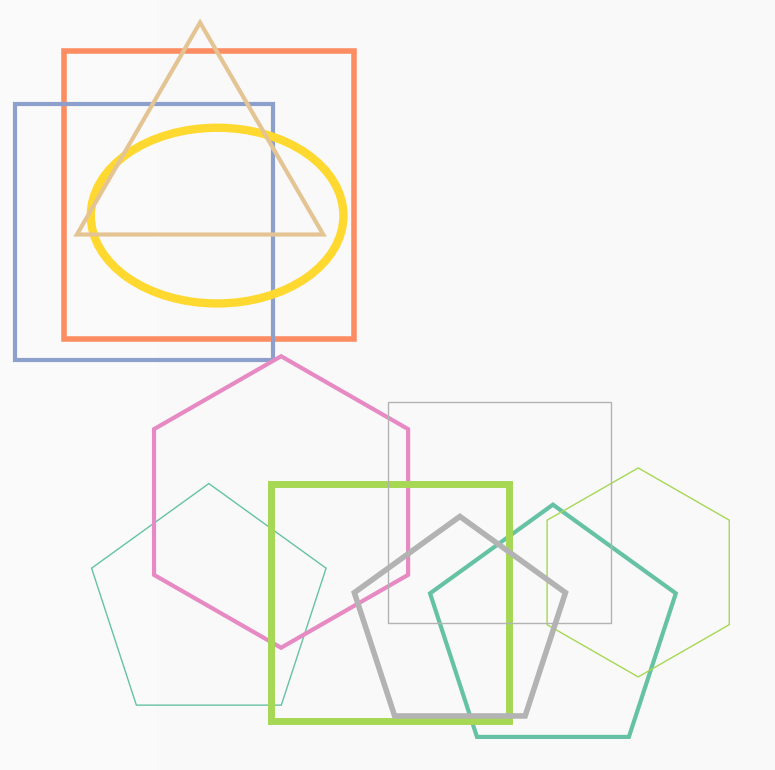[{"shape": "pentagon", "thickness": 1.5, "radius": 0.83, "center": [0.713, 0.178]}, {"shape": "pentagon", "thickness": 0.5, "radius": 0.8, "center": [0.269, 0.213]}, {"shape": "square", "thickness": 2, "radius": 0.94, "center": [0.269, 0.746]}, {"shape": "square", "thickness": 1.5, "radius": 0.83, "center": [0.186, 0.698]}, {"shape": "hexagon", "thickness": 1.5, "radius": 0.95, "center": [0.363, 0.348]}, {"shape": "square", "thickness": 2.5, "radius": 0.77, "center": [0.503, 0.217]}, {"shape": "hexagon", "thickness": 0.5, "radius": 0.68, "center": [0.823, 0.257]}, {"shape": "oval", "thickness": 3, "radius": 0.82, "center": [0.28, 0.72]}, {"shape": "triangle", "thickness": 1.5, "radius": 0.92, "center": [0.258, 0.787]}, {"shape": "pentagon", "thickness": 2, "radius": 0.72, "center": [0.593, 0.186]}, {"shape": "square", "thickness": 0.5, "radius": 0.72, "center": [0.644, 0.334]}]